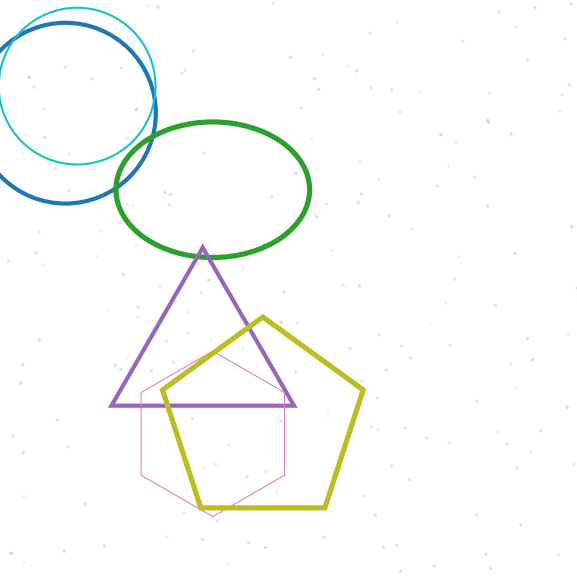[{"shape": "circle", "thickness": 2, "radius": 0.78, "center": [0.113, 0.803]}, {"shape": "oval", "thickness": 2.5, "radius": 0.84, "center": [0.368, 0.671]}, {"shape": "triangle", "thickness": 2, "radius": 0.91, "center": [0.351, 0.388]}, {"shape": "hexagon", "thickness": 0.5, "radius": 0.72, "center": [0.368, 0.248]}, {"shape": "pentagon", "thickness": 2.5, "radius": 0.91, "center": [0.455, 0.268]}, {"shape": "circle", "thickness": 1, "radius": 0.68, "center": [0.134, 0.85]}]